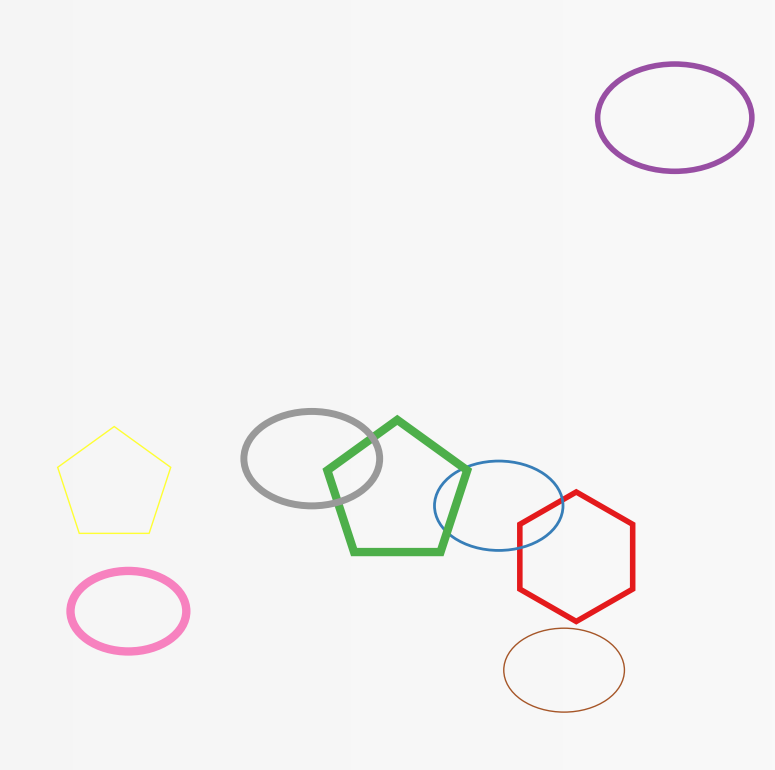[{"shape": "hexagon", "thickness": 2, "radius": 0.42, "center": [0.744, 0.277]}, {"shape": "oval", "thickness": 1, "radius": 0.41, "center": [0.644, 0.343]}, {"shape": "pentagon", "thickness": 3, "radius": 0.47, "center": [0.513, 0.36]}, {"shape": "oval", "thickness": 2, "radius": 0.5, "center": [0.871, 0.847]}, {"shape": "pentagon", "thickness": 0.5, "radius": 0.38, "center": [0.147, 0.369]}, {"shape": "oval", "thickness": 0.5, "radius": 0.39, "center": [0.728, 0.13]}, {"shape": "oval", "thickness": 3, "radius": 0.37, "center": [0.166, 0.206]}, {"shape": "oval", "thickness": 2.5, "radius": 0.44, "center": [0.402, 0.404]}]